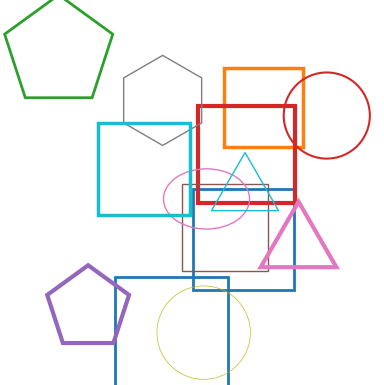[{"shape": "square", "thickness": 2, "radius": 0.73, "center": [0.445, 0.134]}, {"shape": "square", "thickness": 2, "radius": 0.65, "center": [0.633, 0.378]}, {"shape": "square", "thickness": 2.5, "radius": 0.52, "center": [0.684, 0.721]}, {"shape": "pentagon", "thickness": 2, "radius": 0.74, "center": [0.152, 0.866]}, {"shape": "circle", "thickness": 1.5, "radius": 0.56, "center": [0.849, 0.7]}, {"shape": "square", "thickness": 3, "radius": 0.63, "center": [0.64, 0.599]}, {"shape": "pentagon", "thickness": 3, "radius": 0.56, "center": [0.229, 0.199]}, {"shape": "square", "thickness": 1, "radius": 0.56, "center": [0.584, 0.409]}, {"shape": "triangle", "thickness": 3, "radius": 0.57, "center": [0.776, 0.363]}, {"shape": "oval", "thickness": 1, "radius": 0.56, "center": [0.536, 0.483]}, {"shape": "hexagon", "thickness": 1, "radius": 0.58, "center": [0.423, 0.739]}, {"shape": "circle", "thickness": 0.5, "radius": 0.61, "center": [0.529, 0.136]}, {"shape": "triangle", "thickness": 1, "radius": 0.5, "center": [0.636, 0.503]}, {"shape": "square", "thickness": 2.5, "radius": 0.6, "center": [0.374, 0.561]}]